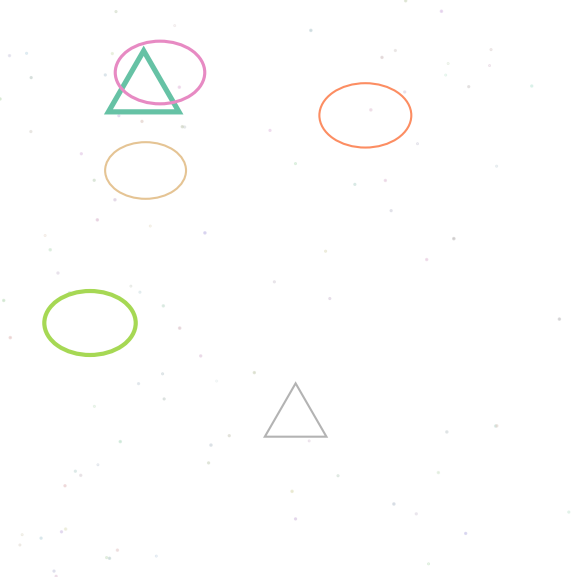[{"shape": "triangle", "thickness": 2.5, "radius": 0.35, "center": [0.249, 0.841]}, {"shape": "oval", "thickness": 1, "radius": 0.4, "center": [0.633, 0.799]}, {"shape": "oval", "thickness": 1.5, "radius": 0.39, "center": [0.277, 0.874]}, {"shape": "oval", "thickness": 2, "radius": 0.4, "center": [0.156, 0.44]}, {"shape": "oval", "thickness": 1, "radius": 0.35, "center": [0.252, 0.704]}, {"shape": "triangle", "thickness": 1, "radius": 0.31, "center": [0.512, 0.274]}]